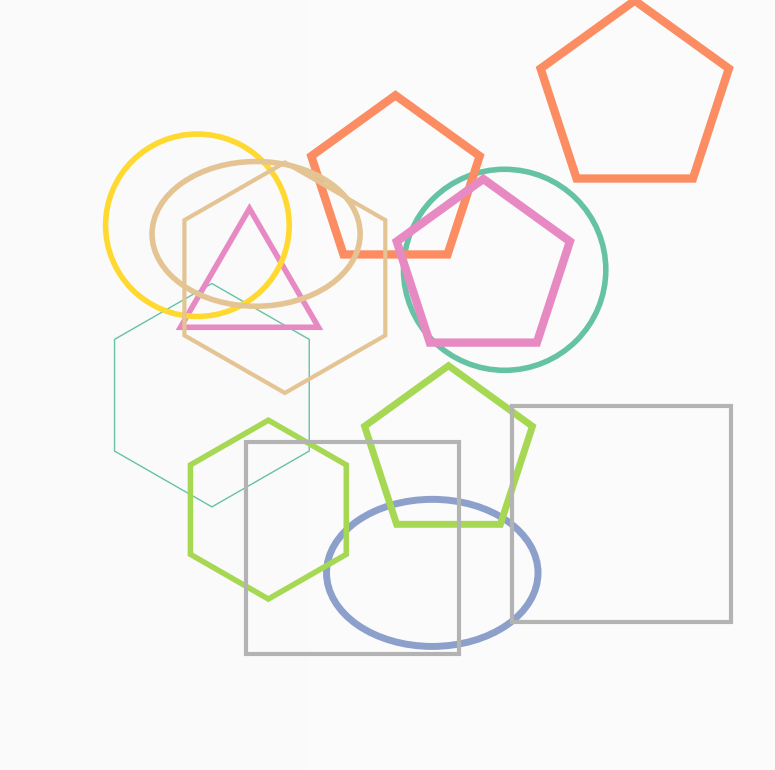[{"shape": "circle", "thickness": 2, "radius": 0.65, "center": [0.651, 0.65]}, {"shape": "hexagon", "thickness": 0.5, "radius": 0.73, "center": [0.273, 0.487]}, {"shape": "pentagon", "thickness": 3, "radius": 0.57, "center": [0.51, 0.762]}, {"shape": "pentagon", "thickness": 3, "radius": 0.64, "center": [0.819, 0.871]}, {"shape": "oval", "thickness": 2.5, "radius": 0.68, "center": [0.558, 0.256]}, {"shape": "pentagon", "thickness": 3, "radius": 0.59, "center": [0.624, 0.65]}, {"shape": "triangle", "thickness": 2, "radius": 0.51, "center": [0.322, 0.626]}, {"shape": "pentagon", "thickness": 2.5, "radius": 0.57, "center": [0.579, 0.411]}, {"shape": "hexagon", "thickness": 2, "radius": 0.58, "center": [0.346, 0.338]}, {"shape": "circle", "thickness": 2, "radius": 0.59, "center": [0.255, 0.707]}, {"shape": "hexagon", "thickness": 1.5, "radius": 0.75, "center": [0.368, 0.639]}, {"shape": "oval", "thickness": 2, "radius": 0.67, "center": [0.33, 0.696]}, {"shape": "square", "thickness": 1.5, "radius": 0.7, "center": [0.802, 0.332]}, {"shape": "square", "thickness": 1.5, "radius": 0.69, "center": [0.455, 0.288]}]